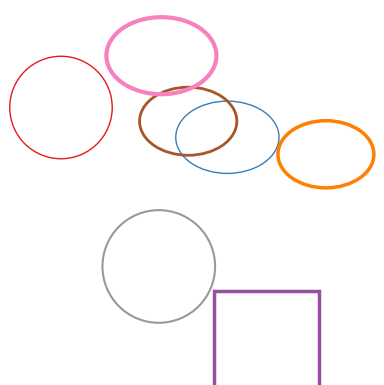[{"shape": "circle", "thickness": 1, "radius": 0.67, "center": [0.158, 0.721]}, {"shape": "oval", "thickness": 1, "radius": 0.67, "center": [0.591, 0.643]}, {"shape": "square", "thickness": 2.5, "radius": 0.68, "center": [0.692, 0.108]}, {"shape": "oval", "thickness": 2.5, "radius": 0.62, "center": [0.847, 0.599]}, {"shape": "oval", "thickness": 2, "radius": 0.63, "center": [0.489, 0.685]}, {"shape": "oval", "thickness": 3, "radius": 0.71, "center": [0.419, 0.855]}, {"shape": "circle", "thickness": 1.5, "radius": 0.73, "center": [0.412, 0.308]}]